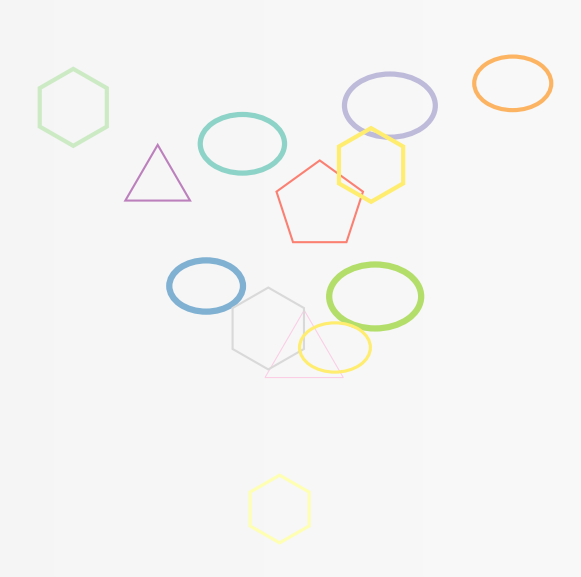[{"shape": "oval", "thickness": 2.5, "radius": 0.36, "center": [0.417, 0.75]}, {"shape": "hexagon", "thickness": 1.5, "radius": 0.29, "center": [0.481, 0.118]}, {"shape": "oval", "thickness": 2.5, "radius": 0.39, "center": [0.671, 0.816]}, {"shape": "pentagon", "thickness": 1, "radius": 0.39, "center": [0.55, 0.643]}, {"shape": "oval", "thickness": 3, "radius": 0.32, "center": [0.355, 0.504]}, {"shape": "oval", "thickness": 2, "radius": 0.33, "center": [0.882, 0.855]}, {"shape": "oval", "thickness": 3, "radius": 0.4, "center": [0.645, 0.486]}, {"shape": "triangle", "thickness": 0.5, "radius": 0.39, "center": [0.523, 0.384]}, {"shape": "hexagon", "thickness": 1, "radius": 0.35, "center": [0.462, 0.43]}, {"shape": "triangle", "thickness": 1, "radius": 0.32, "center": [0.271, 0.684]}, {"shape": "hexagon", "thickness": 2, "radius": 0.33, "center": [0.126, 0.813]}, {"shape": "oval", "thickness": 1.5, "radius": 0.3, "center": [0.576, 0.397]}, {"shape": "hexagon", "thickness": 2, "radius": 0.32, "center": [0.638, 0.713]}]